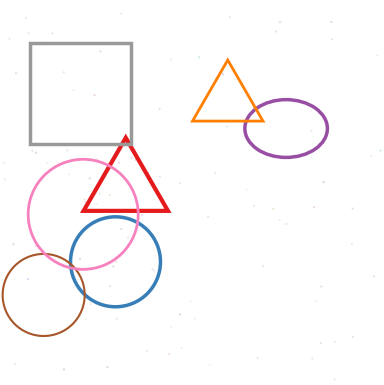[{"shape": "triangle", "thickness": 3, "radius": 0.63, "center": [0.327, 0.516]}, {"shape": "circle", "thickness": 2.5, "radius": 0.58, "center": [0.3, 0.32]}, {"shape": "oval", "thickness": 2.5, "radius": 0.54, "center": [0.743, 0.666]}, {"shape": "triangle", "thickness": 2, "radius": 0.53, "center": [0.592, 0.738]}, {"shape": "circle", "thickness": 1.5, "radius": 0.53, "center": [0.113, 0.234]}, {"shape": "circle", "thickness": 2, "radius": 0.71, "center": [0.216, 0.443]}, {"shape": "square", "thickness": 2.5, "radius": 0.65, "center": [0.208, 0.758]}]